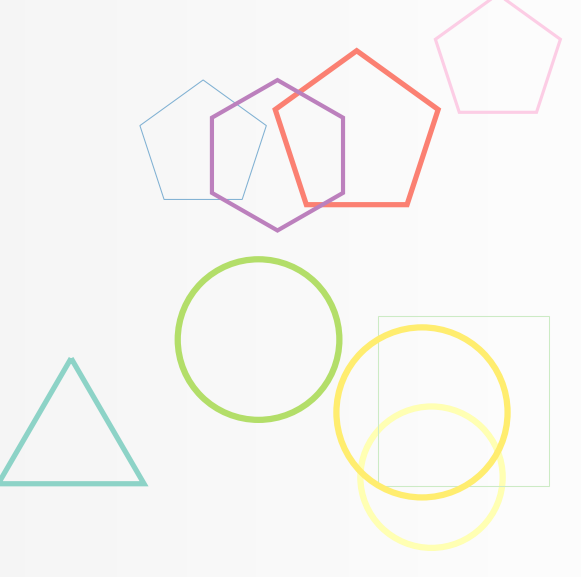[{"shape": "triangle", "thickness": 2.5, "radius": 0.72, "center": [0.122, 0.234]}, {"shape": "circle", "thickness": 3, "radius": 0.61, "center": [0.742, 0.173]}, {"shape": "pentagon", "thickness": 2.5, "radius": 0.74, "center": [0.614, 0.764]}, {"shape": "pentagon", "thickness": 0.5, "radius": 0.57, "center": [0.349, 0.746]}, {"shape": "circle", "thickness": 3, "radius": 0.7, "center": [0.445, 0.411]}, {"shape": "pentagon", "thickness": 1.5, "radius": 0.57, "center": [0.857, 0.896]}, {"shape": "hexagon", "thickness": 2, "radius": 0.65, "center": [0.477, 0.73]}, {"shape": "square", "thickness": 0.5, "radius": 0.74, "center": [0.798, 0.304]}, {"shape": "circle", "thickness": 3, "radius": 0.74, "center": [0.726, 0.285]}]